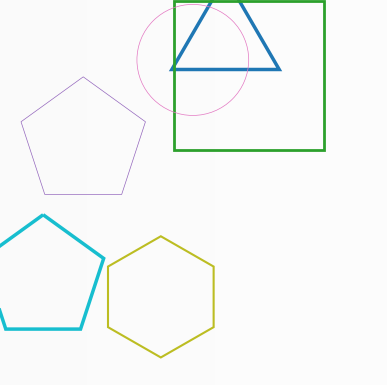[{"shape": "triangle", "thickness": 2.5, "radius": 0.8, "center": [0.582, 0.899]}, {"shape": "square", "thickness": 2, "radius": 0.97, "center": [0.642, 0.803]}, {"shape": "pentagon", "thickness": 0.5, "radius": 0.84, "center": [0.215, 0.632]}, {"shape": "circle", "thickness": 0.5, "radius": 0.72, "center": [0.498, 0.844]}, {"shape": "hexagon", "thickness": 1.5, "radius": 0.79, "center": [0.415, 0.229]}, {"shape": "pentagon", "thickness": 2.5, "radius": 0.82, "center": [0.111, 0.278]}]